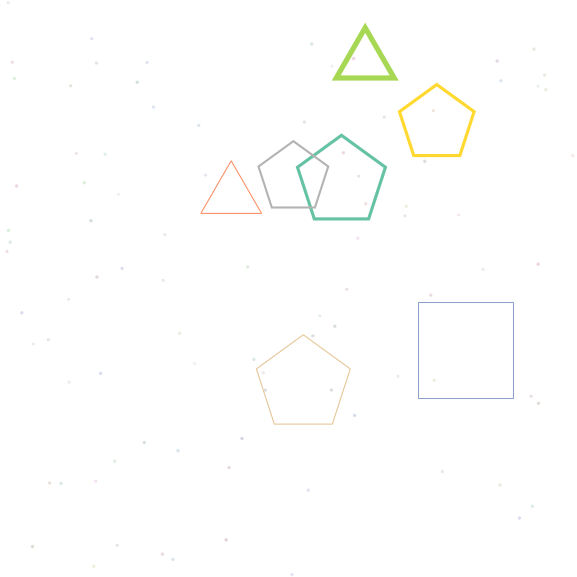[{"shape": "pentagon", "thickness": 1.5, "radius": 0.4, "center": [0.591, 0.685]}, {"shape": "triangle", "thickness": 0.5, "radius": 0.3, "center": [0.4, 0.66]}, {"shape": "square", "thickness": 0.5, "radius": 0.41, "center": [0.806, 0.393]}, {"shape": "triangle", "thickness": 2.5, "radius": 0.29, "center": [0.632, 0.893]}, {"shape": "pentagon", "thickness": 1.5, "radius": 0.34, "center": [0.756, 0.785]}, {"shape": "pentagon", "thickness": 0.5, "radius": 0.43, "center": [0.525, 0.334]}, {"shape": "pentagon", "thickness": 1, "radius": 0.32, "center": [0.508, 0.691]}]